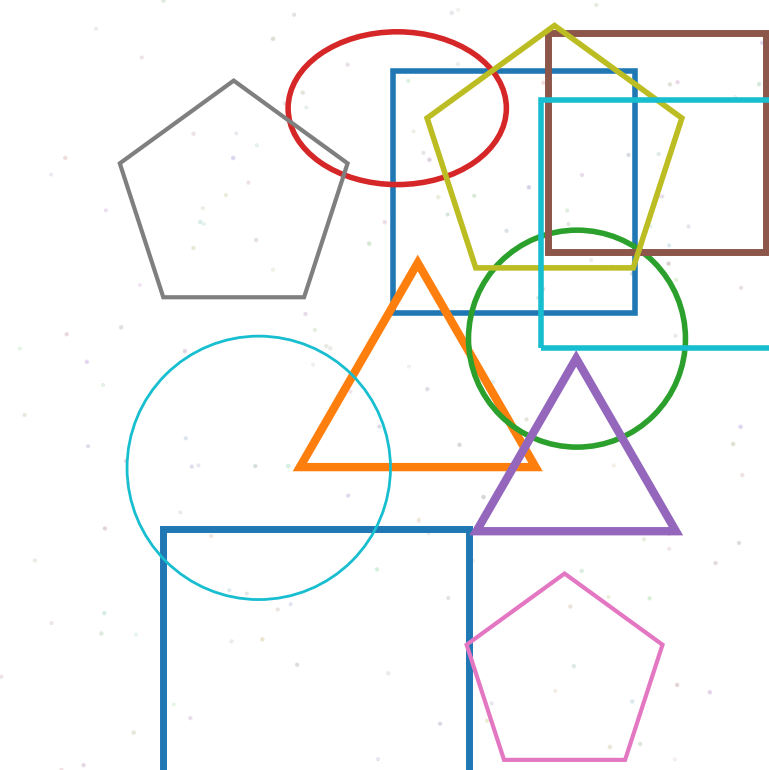[{"shape": "square", "thickness": 2.5, "radius": 0.99, "center": [0.41, 0.114]}, {"shape": "square", "thickness": 2, "radius": 0.78, "center": [0.668, 0.751]}, {"shape": "triangle", "thickness": 3, "radius": 0.88, "center": [0.543, 0.482]}, {"shape": "circle", "thickness": 2, "radius": 0.7, "center": [0.749, 0.56]}, {"shape": "oval", "thickness": 2, "radius": 0.71, "center": [0.516, 0.859]}, {"shape": "triangle", "thickness": 3, "radius": 0.75, "center": [0.748, 0.385]}, {"shape": "square", "thickness": 2.5, "radius": 0.71, "center": [0.853, 0.815]}, {"shape": "pentagon", "thickness": 1.5, "radius": 0.67, "center": [0.733, 0.121]}, {"shape": "pentagon", "thickness": 1.5, "radius": 0.78, "center": [0.303, 0.74]}, {"shape": "pentagon", "thickness": 2, "radius": 0.87, "center": [0.72, 0.793]}, {"shape": "square", "thickness": 2, "radius": 0.81, "center": [0.863, 0.709]}, {"shape": "circle", "thickness": 1, "radius": 0.86, "center": [0.336, 0.392]}]